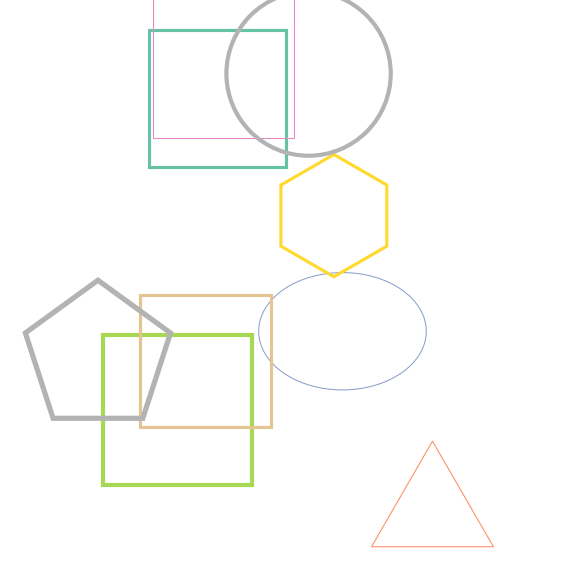[{"shape": "square", "thickness": 1.5, "radius": 0.59, "center": [0.377, 0.829]}, {"shape": "triangle", "thickness": 0.5, "radius": 0.61, "center": [0.749, 0.113]}, {"shape": "oval", "thickness": 0.5, "radius": 0.73, "center": [0.593, 0.426]}, {"shape": "square", "thickness": 0.5, "radius": 0.61, "center": [0.386, 0.883]}, {"shape": "square", "thickness": 2, "radius": 0.65, "center": [0.307, 0.289]}, {"shape": "hexagon", "thickness": 1.5, "radius": 0.53, "center": [0.578, 0.626]}, {"shape": "square", "thickness": 1.5, "radius": 0.57, "center": [0.356, 0.374]}, {"shape": "pentagon", "thickness": 2.5, "radius": 0.66, "center": [0.17, 0.382]}, {"shape": "circle", "thickness": 2, "radius": 0.71, "center": [0.534, 0.872]}]